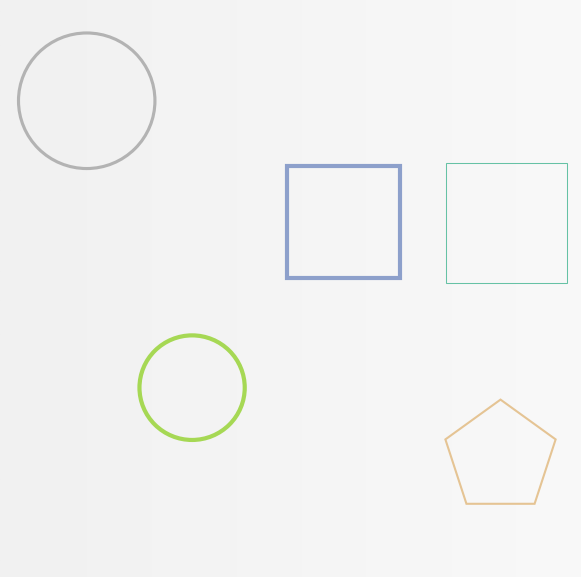[{"shape": "square", "thickness": 0.5, "radius": 0.52, "center": [0.871, 0.613]}, {"shape": "square", "thickness": 2, "radius": 0.48, "center": [0.591, 0.615]}, {"shape": "circle", "thickness": 2, "radius": 0.45, "center": [0.331, 0.328]}, {"shape": "pentagon", "thickness": 1, "radius": 0.5, "center": [0.861, 0.207]}, {"shape": "circle", "thickness": 1.5, "radius": 0.59, "center": [0.149, 0.825]}]